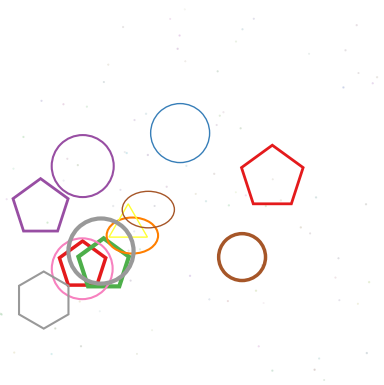[{"shape": "pentagon", "thickness": 2.5, "radius": 0.32, "center": [0.214, 0.311]}, {"shape": "pentagon", "thickness": 2, "radius": 0.42, "center": [0.707, 0.539]}, {"shape": "circle", "thickness": 1, "radius": 0.38, "center": [0.468, 0.654]}, {"shape": "pentagon", "thickness": 3, "radius": 0.34, "center": [0.269, 0.312]}, {"shape": "pentagon", "thickness": 2, "radius": 0.38, "center": [0.105, 0.461]}, {"shape": "circle", "thickness": 1.5, "radius": 0.4, "center": [0.215, 0.569]}, {"shape": "oval", "thickness": 1.5, "radius": 0.33, "center": [0.344, 0.388]}, {"shape": "triangle", "thickness": 1, "radius": 0.29, "center": [0.333, 0.413]}, {"shape": "oval", "thickness": 1, "radius": 0.34, "center": [0.385, 0.456]}, {"shape": "circle", "thickness": 2.5, "radius": 0.3, "center": [0.629, 0.332]}, {"shape": "circle", "thickness": 1.5, "radius": 0.39, "center": [0.214, 0.302]}, {"shape": "circle", "thickness": 3, "radius": 0.42, "center": [0.262, 0.348]}, {"shape": "hexagon", "thickness": 1.5, "radius": 0.37, "center": [0.114, 0.221]}]